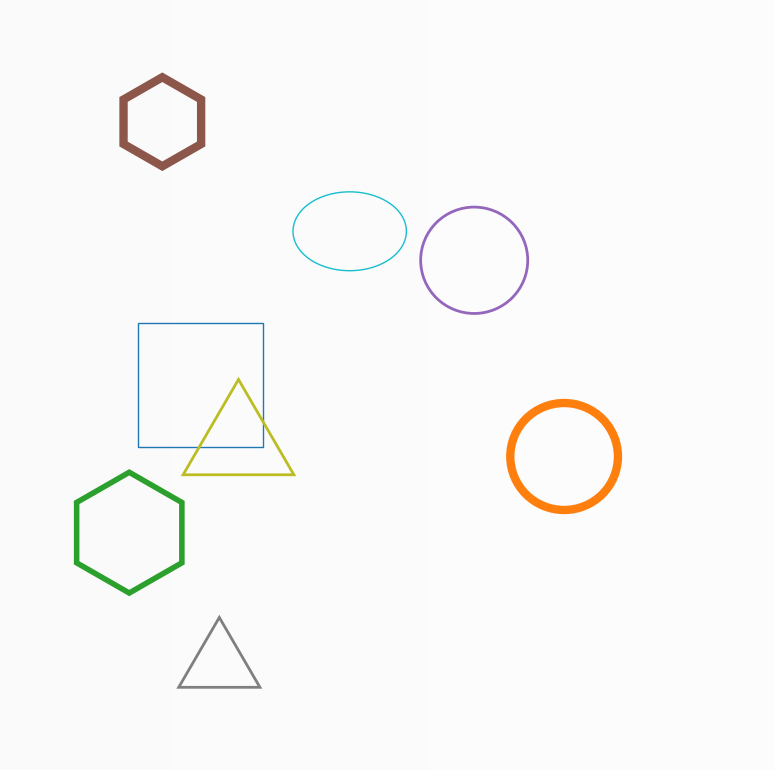[{"shape": "square", "thickness": 0.5, "radius": 0.4, "center": [0.259, 0.5]}, {"shape": "circle", "thickness": 3, "radius": 0.35, "center": [0.728, 0.407]}, {"shape": "hexagon", "thickness": 2, "radius": 0.39, "center": [0.167, 0.308]}, {"shape": "circle", "thickness": 1, "radius": 0.35, "center": [0.612, 0.662]}, {"shape": "hexagon", "thickness": 3, "radius": 0.29, "center": [0.209, 0.842]}, {"shape": "triangle", "thickness": 1, "radius": 0.3, "center": [0.283, 0.138]}, {"shape": "triangle", "thickness": 1, "radius": 0.41, "center": [0.308, 0.425]}, {"shape": "oval", "thickness": 0.5, "radius": 0.37, "center": [0.451, 0.7]}]